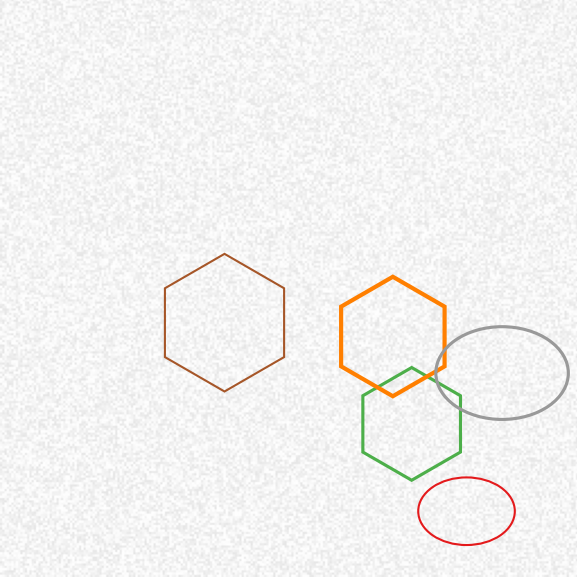[{"shape": "oval", "thickness": 1, "radius": 0.42, "center": [0.808, 0.114]}, {"shape": "hexagon", "thickness": 1.5, "radius": 0.49, "center": [0.713, 0.265]}, {"shape": "hexagon", "thickness": 2, "radius": 0.52, "center": [0.68, 0.416]}, {"shape": "hexagon", "thickness": 1, "radius": 0.6, "center": [0.389, 0.44]}, {"shape": "oval", "thickness": 1.5, "radius": 0.57, "center": [0.869, 0.353]}]